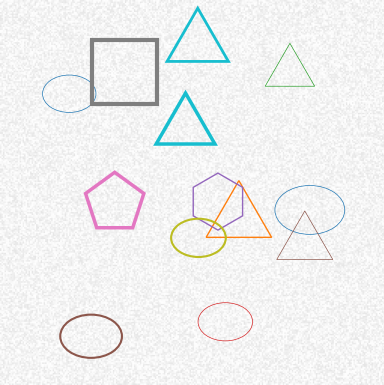[{"shape": "oval", "thickness": 0.5, "radius": 0.45, "center": [0.805, 0.455]}, {"shape": "oval", "thickness": 0.5, "radius": 0.35, "center": [0.18, 0.757]}, {"shape": "triangle", "thickness": 1, "radius": 0.49, "center": [0.62, 0.433]}, {"shape": "triangle", "thickness": 0.5, "radius": 0.37, "center": [0.753, 0.813]}, {"shape": "oval", "thickness": 0.5, "radius": 0.35, "center": [0.585, 0.164]}, {"shape": "hexagon", "thickness": 1, "radius": 0.37, "center": [0.566, 0.476]}, {"shape": "oval", "thickness": 1.5, "radius": 0.4, "center": [0.237, 0.127]}, {"shape": "triangle", "thickness": 0.5, "radius": 0.42, "center": [0.792, 0.368]}, {"shape": "pentagon", "thickness": 2.5, "radius": 0.4, "center": [0.298, 0.473]}, {"shape": "square", "thickness": 3, "radius": 0.42, "center": [0.323, 0.813]}, {"shape": "oval", "thickness": 1.5, "radius": 0.36, "center": [0.516, 0.382]}, {"shape": "triangle", "thickness": 2, "radius": 0.46, "center": [0.514, 0.886]}, {"shape": "triangle", "thickness": 2.5, "radius": 0.44, "center": [0.482, 0.67]}]